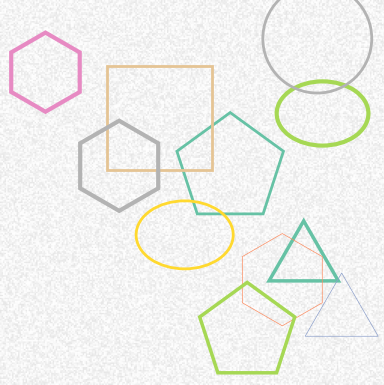[{"shape": "triangle", "thickness": 2.5, "radius": 0.52, "center": [0.789, 0.322]}, {"shape": "pentagon", "thickness": 2, "radius": 0.73, "center": [0.598, 0.562]}, {"shape": "hexagon", "thickness": 0.5, "radius": 0.6, "center": [0.733, 0.274]}, {"shape": "triangle", "thickness": 0.5, "radius": 0.55, "center": [0.887, 0.181]}, {"shape": "hexagon", "thickness": 3, "radius": 0.51, "center": [0.118, 0.813]}, {"shape": "oval", "thickness": 3, "radius": 0.6, "center": [0.838, 0.705]}, {"shape": "pentagon", "thickness": 2.5, "radius": 0.65, "center": [0.642, 0.137]}, {"shape": "oval", "thickness": 2, "radius": 0.63, "center": [0.48, 0.39]}, {"shape": "square", "thickness": 2, "radius": 0.68, "center": [0.414, 0.695]}, {"shape": "hexagon", "thickness": 3, "radius": 0.59, "center": [0.31, 0.569]}, {"shape": "circle", "thickness": 2, "radius": 0.71, "center": [0.824, 0.9]}]